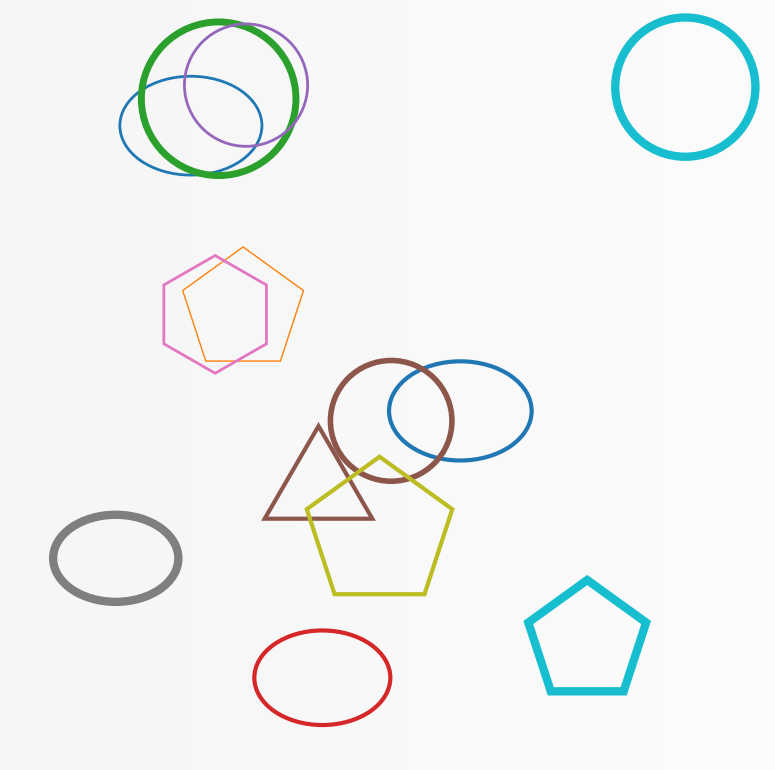[{"shape": "oval", "thickness": 1.5, "radius": 0.46, "center": [0.594, 0.466]}, {"shape": "oval", "thickness": 1, "radius": 0.46, "center": [0.246, 0.837]}, {"shape": "pentagon", "thickness": 0.5, "radius": 0.41, "center": [0.314, 0.597]}, {"shape": "circle", "thickness": 2.5, "radius": 0.5, "center": [0.282, 0.872]}, {"shape": "oval", "thickness": 1.5, "radius": 0.44, "center": [0.416, 0.12]}, {"shape": "circle", "thickness": 1, "radius": 0.4, "center": [0.317, 0.889]}, {"shape": "triangle", "thickness": 1.5, "radius": 0.4, "center": [0.411, 0.366]}, {"shape": "circle", "thickness": 2, "radius": 0.39, "center": [0.505, 0.453]}, {"shape": "hexagon", "thickness": 1, "radius": 0.38, "center": [0.278, 0.592]}, {"shape": "oval", "thickness": 3, "radius": 0.4, "center": [0.149, 0.275]}, {"shape": "pentagon", "thickness": 1.5, "radius": 0.49, "center": [0.49, 0.308]}, {"shape": "circle", "thickness": 3, "radius": 0.45, "center": [0.884, 0.887]}, {"shape": "pentagon", "thickness": 3, "radius": 0.4, "center": [0.758, 0.167]}]